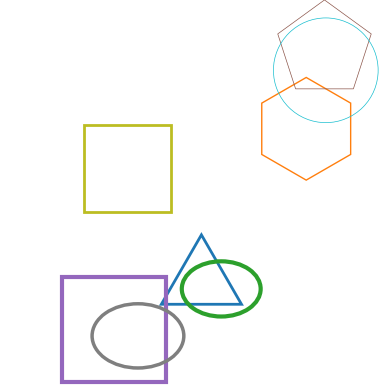[{"shape": "triangle", "thickness": 2, "radius": 0.6, "center": [0.523, 0.27]}, {"shape": "hexagon", "thickness": 1, "radius": 0.67, "center": [0.795, 0.665]}, {"shape": "oval", "thickness": 3, "radius": 0.51, "center": [0.575, 0.25]}, {"shape": "square", "thickness": 3, "radius": 0.68, "center": [0.296, 0.145]}, {"shape": "pentagon", "thickness": 0.5, "radius": 0.64, "center": [0.843, 0.872]}, {"shape": "oval", "thickness": 2.5, "radius": 0.6, "center": [0.358, 0.128]}, {"shape": "square", "thickness": 2, "radius": 0.57, "center": [0.33, 0.562]}, {"shape": "circle", "thickness": 0.5, "radius": 0.68, "center": [0.846, 0.817]}]